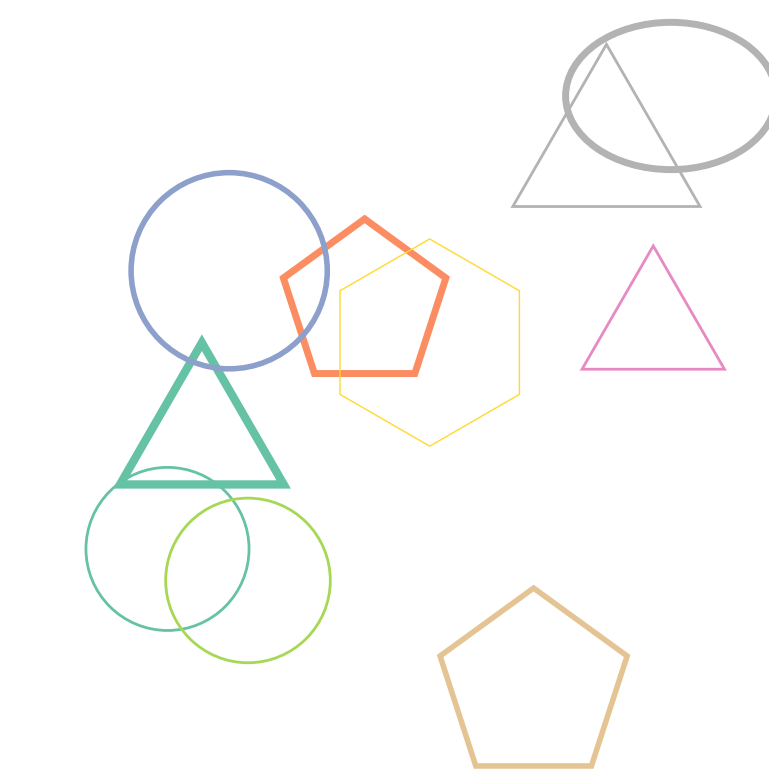[{"shape": "triangle", "thickness": 3, "radius": 0.61, "center": [0.262, 0.432]}, {"shape": "circle", "thickness": 1, "radius": 0.53, "center": [0.218, 0.287]}, {"shape": "pentagon", "thickness": 2.5, "radius": 0.55, "center": [0.474, 0.605]}, {"shape": "circle", "thickness": 2, "radius": 0.64, "center": [0.298, 0.648]}, {"shape": "triangle", "thickness": 1, "radius": 0.53, "center": [0.848, 0.574]}, {"shape": "circle", "thickness": 1, "radius": 0.53, "center": [0.322, 0.246]}, {"shape": "hexagon", "thickness": 0.5, "radius": 0.67, "center": [0.558, 0.555]}, {"shape": "pentagon", "thickness": 2, "radius": 0.64, "center": [0.693, 0.109]}, {"shape": "triangle", "thickness": 1, "radius": 0.7, "center": [0.788, 0.802]}, {"shape": "oval", "thickness": 2.5, "radius": 0.68, "center": [0.871, 0.875]}]